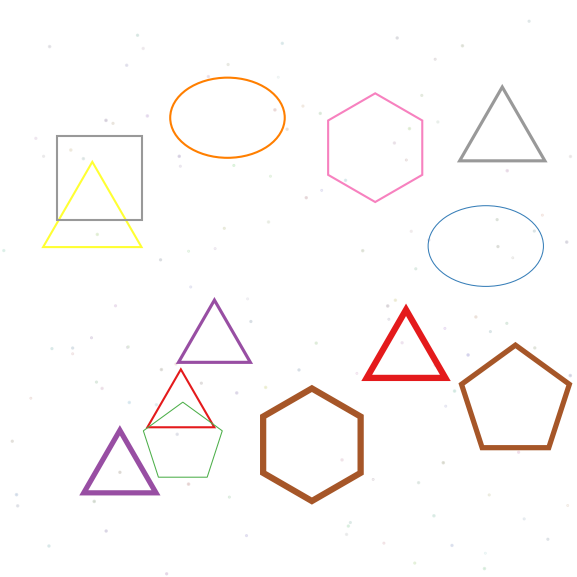[{"shape": "triangle", "thickness": 1, "radius": 0.33, "center": [0.313, 0.293]}, {"shape": "triangle", "thickness": 3, "radius": 0.39, "center": [0.703, 0.384]}, {"shape": "oval", "thickness": 0.5, "radius": 0.5, "center": [0.841, 0.573]}, {"shape": "pentagon", "thickness": 0.5, "radius": 0.36, "center": [0.317, 0.231]}, {"shape": "triangle", "thickness": 2.5, "radius": 0.36, "center": [0.208, 0.182]}, {"shape": "triangle", "thickness": 1.5, "radius": 0.36, "center": [0.371, 0.408]}, {"shape": "oval", "thickness": 1, "radius": 0.5, "center": [0.394, 0.795]}, {"shape": "triangle", "thickness": 1, "radius": 0.49, "center": [0.16, 0.62]}, {"shape": "pentagon", "thickness": 2.5, "radius": 0.49, "center": [0.893, 0.303]}, {"shape": "hexagon", "thickness": 3, "radius": 0.49, "center": [0.54, 0.229]}, {"shape": "hexagon", "thickness": 1, "radius": 0.47, "center": [0.65, 0.743]}, {"shape": "square", "thickness": 1, "radius": 0.36, "center": [0.172, 0.691]}, {"shape": "triangle", "thickness": 1.5, "radius": 0.43, "center": [0.87, 0.763]}]